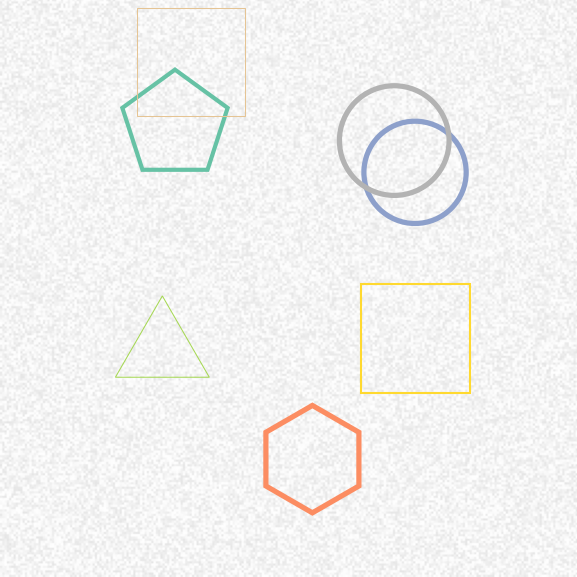[{"shape": "pentagon", "thickness": 2, "radius": 0.48, "center": [0.303, 0.783]}, {"shape": "hexagon", "thickness": 2.5, "radius": 0.46, "center": [0.541, 0.204]}, {"shape": "circle", "thickness": 2.5, "radius": 0.44, "center": [0.719, 0.701]}, {"shape": "triangle", "thickness": 0.5, "radius": 0.47, "center": [0.281, 0.393]}, {"shape": "square", "thickness": 1, "radius": 0.47, "center": [0.719, 0.413]}, {"shape": "square", "thickness": 0.5, "radius": 0.47, "center": [0.33, 0.892]}, {"shape": "circle", "thickness": 2.5, "radius": 0.47, "center": [0.683, 0.756]}]